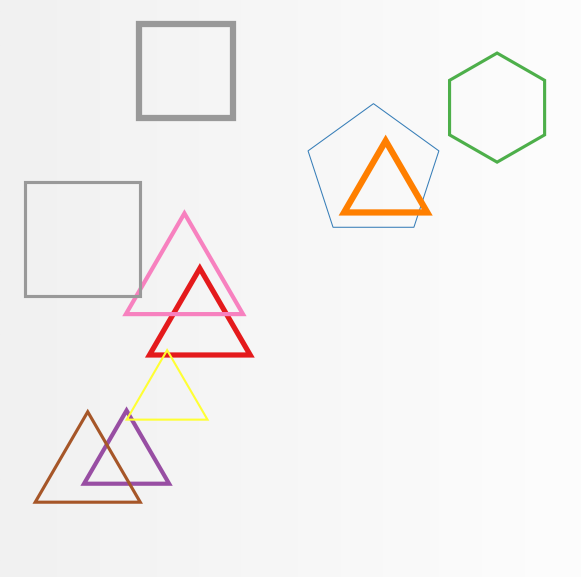[{"shape": "triangle", "thickness": 2.5, "radius": 0.5, "center": [0.344, 0.434]}, {"shape": "pentagon", "thickness": 0.5, "radius": 0.59, "center": [0.643, 0.701]}, {"shape": "hexagon", "thickness": 1.5, "radius": 0.47, "center": [0.855, 0.813]}, {"shape": "triangle", "thickness": 2, "radius": 0.42, "center": [0.218, 0.204]}, {"shape": "triangle", "thickness": 3, "radius": 0.41, "center": [0.664, 0.673]}, {"shape": "triangle", "thickness": 1, "radius": 0.4, "center": [0.288, 0.313]}, {"shape": "triangle", "thickness": 1.5, "radius": 0.52, "center": [0.151, 0.182]}, {"shape": "triangle", "thickness": 2, "radius": 0.58, "center": [0.317, 0.513]}, {"shape": "square", "thickness": 1.5, "radius": 0.49, "center": [0.142, 0.586]}, {"shape": "square", "thickness": 3, "radius": 0.41, "center": [0.32, 0.876]}]